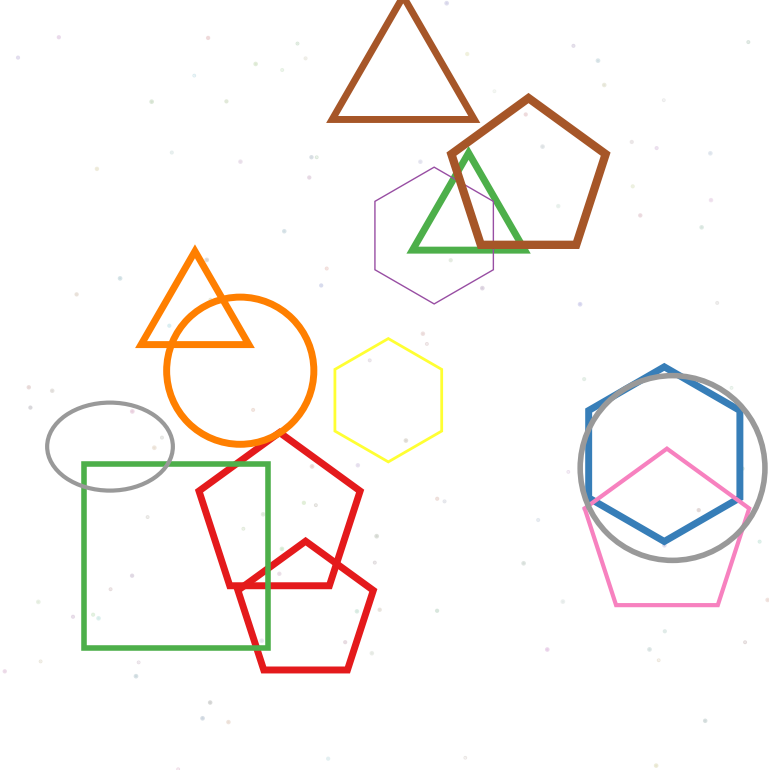[{"shape": "pentagon", "thickness": 2.5, "radius": 0.55, "center": [0.363, 0.328]}, {"shape": "pentagon", "thickness": 2.5, "radius": 0.46, "center": [0.397, 0.205]}, {"shape": "hexagon", "thickness": 2.5, "radius": 0.57, "center": [0.863, 0.41]}, {"shape": "square", "thickness": 2, "radius": 0.6, "center": [0.228, 0.278]}, {"shape": "triangle", "thickness": 2.5, "radius": 0.42, "center": [0.609, 0.717]}, {"shape": "hexagon", "thickness": 0.5, "radius": 0.44, "center": [0.564, 0.694]}, {"shape": "triangle", "thickness": 2.5, "radius": 0.4, "center": [0.253, 0.593]}, {"shape": "circle", "thickness": 2.5, "radius": 0.48, "center": [0.312, 0.519]}, {"shape": "hexagon", "thickness": 1, "radius": 0.4, "center": [0.504, 0.48]}, {"shape": "triangle", "thickness": 2.5, "radius": 0.53, "center": [0.524, 0.898]}, {"shape": "pentagon", "thickness": 3, "radius": 0.53, "center": [0.686, 0.767]}, {"shape": "pentagon", "thickness": 1.5, "radius": 0.56, "center": [0.866, 0.305]}, {"shape": "circle", "thickness": 2, "radius": 0.6, "center": [0.873, 0.392]}, {"shape": "oval", "thickness": 1.5, "radius": 0.41, "center": [0.143, 0.42]}]